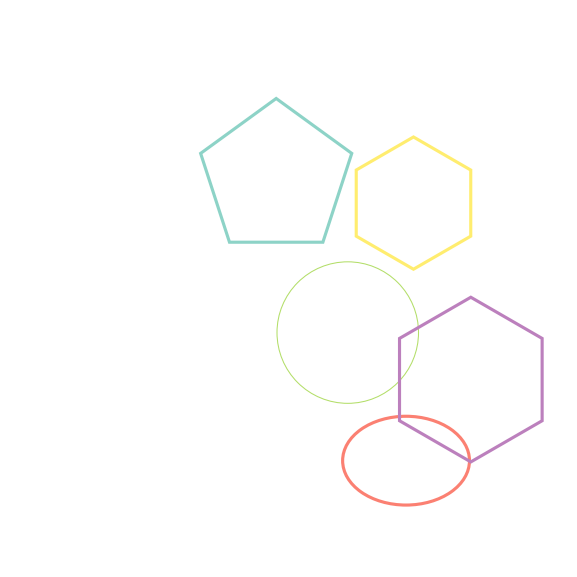[{"shape": "pentagon", "thickness": 1.5, "radius": 0.69, "center": [0.478, 0.691]}, {"shape": "oval", "thickness": 1.5, "radius": 0.55, "center": [0.703, 0.201]}, {"shape": "circle", "thickness": 0.5, "radius": 0.61, "center": [0.602, 0.423]}, {"shape": "hexagon", "thickness": 1.5, "radius": 0.71, "center": [0.815, 0.342]}, {"shape": "hexagon", "thickness": 1.5, "radius": 0.57, "center": [0.716, 0.647]}]